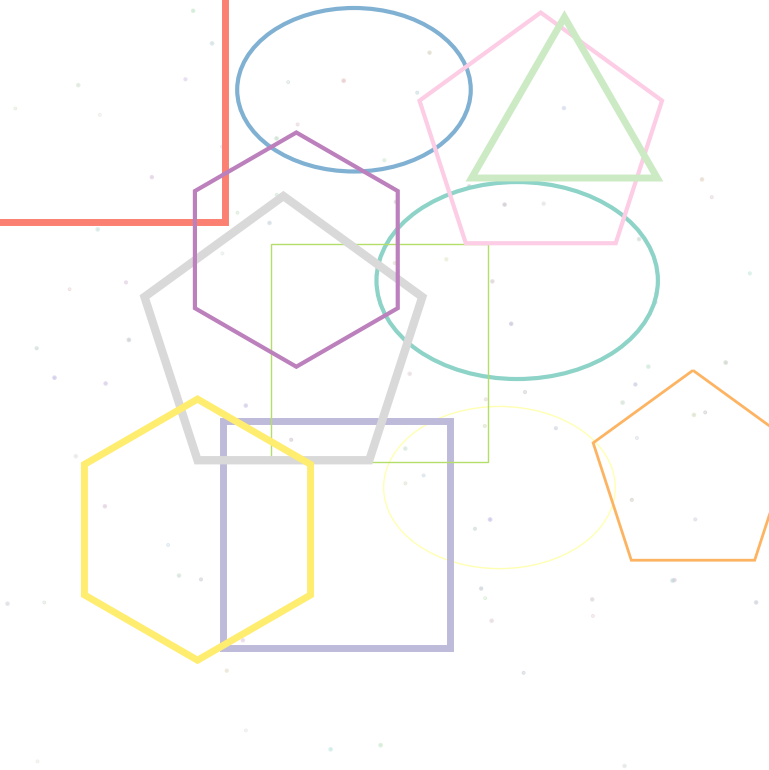[{"shape": "oval", "thickness": 1.5, "radius": 0.91, "center": [0.672, 0.636]}, {"shape": "oval", "thickness": 0.5, "radius": 0.75, "center": [0.649, 0.367]}, {"shape": "square", "thickness": 2.5, "radius": 0.74, "center": [0.437, 0.306]}, {"shape": "square", "thickness": 2.5, "radius": 0.89, "center": [0.115, 0.889]}, {"shape": "oval", "thickness": 1.5, "radius": 0.76, "center": [0.46, 0.883]}, {"shape": "pentagon", "thickness": 1, "radius": 0.68, "center": [0.9, 0.383]}, {"shape": "square", "thickness": 0.5, "radius": 0.71, "center": [0.493, 0.542]}, {"shape": "pentagon", "thickness": 1.5, "radius": 0.83, "center": [0.702, 0.818]}, {"shape": "pentagon", "thickness": 3, "radius": 0.95, "center": [0.368, 0.556]}, {"shape": "hexagon", "thickness": 1.5, "radius": 0.76, "center": [0.385, 0.676]}, {"shape": "triangle", "thickness": 2.5, "radius": 0.7, "center": [0.733, 0.838]}, {"shape": "hexagon", "thickness": 2.5, "radius": 0.85, "center": [0.257, 0.312]}]